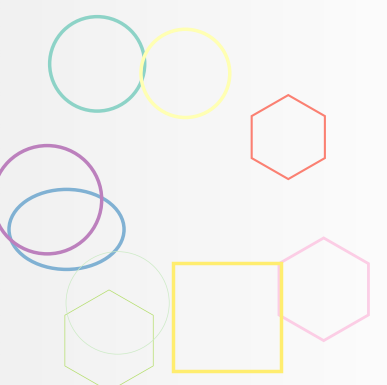[{"shape": "circle", "thickness": 2.5, "radius": 0.61, "center": [0.251, 0.834]}, {"shape": "circle", "thickness": 2.5, "radius": 0.57, "center": [0.478, 0.809]}, {"shape": "hexagon", "thickness": 1.5, "radius": 0.55, "center": [0.744, 0.644]}, {"shape": "oval", "thickness": 2.5, "radius": 0.74, "center": [0.172, 0.404]}, {"shape": "hexagon", "thickness": 0.5, "radius": 0.66, "center": [0.281, 0.115]}, {"shape": "hexagon", "thickness": 2, "radius": 0.67, "center": [0.835, 0.249]}, {"shape": "circle", "thickness": 2.5, "radius": 0.7, "center": [0.122, 0.481]}, {"shape": "circle", "thickness": 0.5, "radius": 0.67, "center": [0.304, 0.213]}, {"shape": "square", "thickness": 2.5, "radius": 0.7, "center": [0.586, 0.176]}]